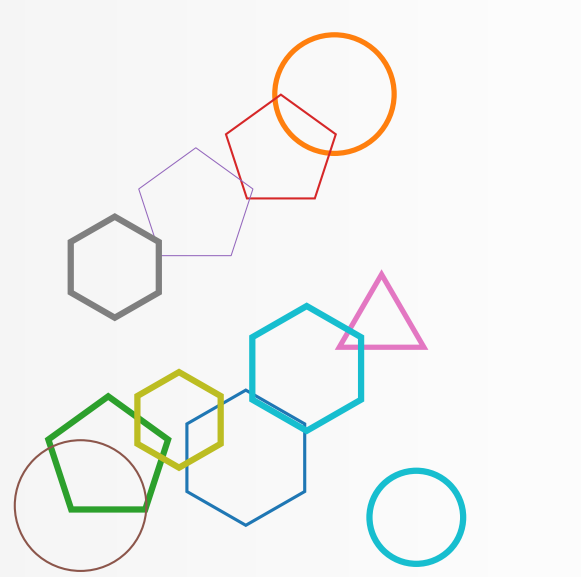[{"shape": "hexagon", "thickness": 1.5, "radius": 0.59, "center": [0.423, 0.207]}, {"shape": "circle", "thickness": 2.5, "radius": 0.51, "center": [0.575, 0.836]}, {"shape": "pentagon", "thickness": 3, "radius": 0.54, "center": [0.186, 0.205]}, {"shape": "pentagon", "thickness": 1, "radius": 0.5, "center": [0.483, 0.736]}, {"shape": "pentagon", "thickness": 0.5, "radius": 0.52, "center": [0.337, 0.64]}, {"shape": "circle", "thickness": 1, "radius": 0.57, "center": [0.139, 0.124]}, {"shape": "triangle", "thickness": 2.5, "radius": 0.42, "center": [0.656, 0.44]}, {"shape": "hexagon", "thickness": 3, "radius": 0.44, "center": [0.197, 0.536]}, {"shape": "hexagon", "thickness": 3, "radius": 0.41, "center": [0.308, 0.272]}, {"shape": "hexagon", "thickness": 3, "radius": 0.54, "center": [0.528, 0.361]}, {"shape": "circle", "thickness": 3, "radius": 0.4, "center": [0.716, 0.103]}]